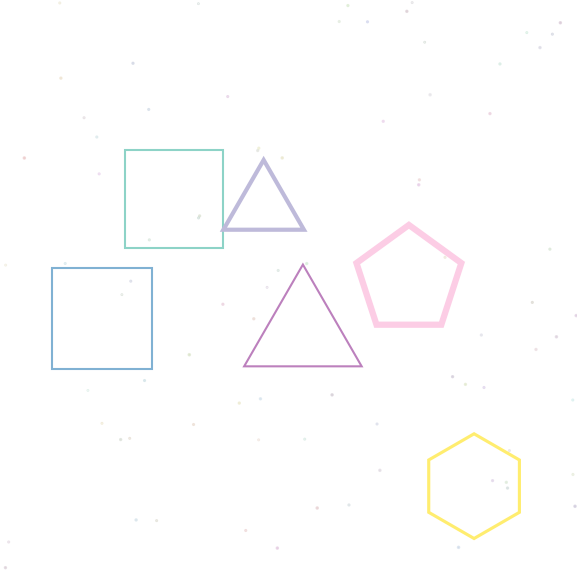[{"shape": "square", "thickness": 1, "radius": 0.42, "center": [0.302, 0.654]}, {"shape": "triangle", "thickness": 2, "radius": 0.4, "center": [0.457, 0.642]}, {"shape": "square", "thickness": 1, "radius": 0.43, "center": [0.177, 0.448]}, {"shape": "pentagon", "thickness": 3, "radius": 0.48, "center": [0.708, 0.514]}, {"shape": "triangle", "thickness": 1, "radius": 0.59, "center": [0.525, 0.424]}, {"shape": "hexagon", "thickness": 1.5, "radius": 0.45, "center": [0.821, 0.157]}]